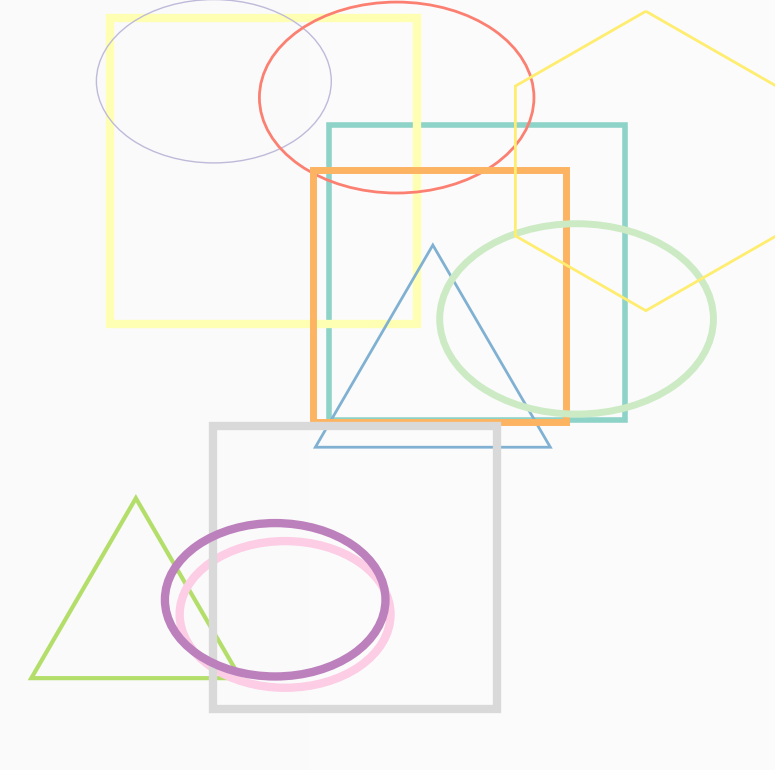[{"shape": "square", "thickness": 2, "radius": 0.96, "center": [0.616, 0.646]}, {"shape": "square", "thickness": 3, "radius": 0.99, "center": [0.34, 0.778]}, {"shape": "oval", "thickness": 0.5, "radius": 0.76, "center": [0.276, 0.895]}, {"shape": "oval", "thickness": 1, "radius": 0.89, "center": [0.512, 0.873]}, {"shape": "triangle", "thickness": 1, "radius": 0.88, "center": [0.558, 0.507]}, {"shape": "square", "thickness": 2.5, "radius": 0.82, "center": [0.567, 0.616]}, {"shape": "triangle", "thickness": 1.5, "radius": 0.78, "center": [0.175, 0.197]}, {"shape": "oval", "thickness": 3, "radius": 0.68, "center": [0.368, 0.202]}, {"shape": "square", "thickness": 3, "radius": 0.92, "center": [0.458, 0.263]}, {"shape": "oval", "thickness": 3, "radius": 0.71, "center": [0.355, 0.221]}, {"shape": "oval", "thickness": 2.5, "radius": 0.88, "center": [0.744, 0.586]}, {"shape": "hexagon", "thickness": 1, "radius": 0.97, "center": [0.833, 0.791]}]